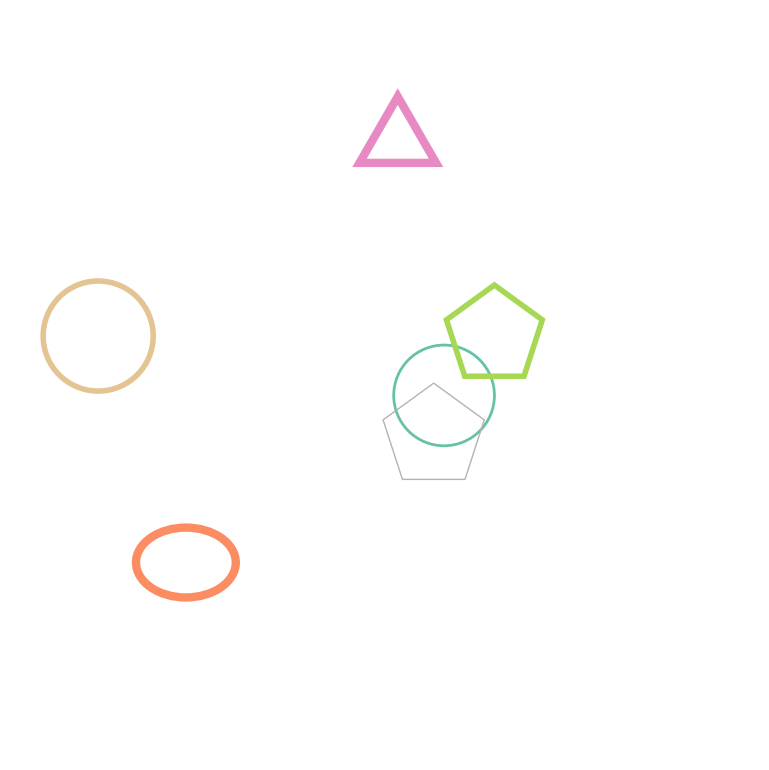[{"shape": "circle", "thickness": 1, "radius": 0.33, "center": [0.577, 0.486]}, {"shape": "oval", "thickness": 3, "radius": 0.32, "center": [0.241, 0.269]}, {"shape": "triangle", "thickness": 3, "radius": 0.29, "center": [0.517, 0.817]}, {"shape": "pentagon", "thickness": 2, "radius": 0.33, "center": [0.642, 0.564]}, {"shape": "circle", "thickness": 2, "radius": 0.36, "center": [0.128, 0.564]}, {"shape": "pentagon", "thickness": 0.5, "radius": 0.35, "center": [0.563, 0.433]}]